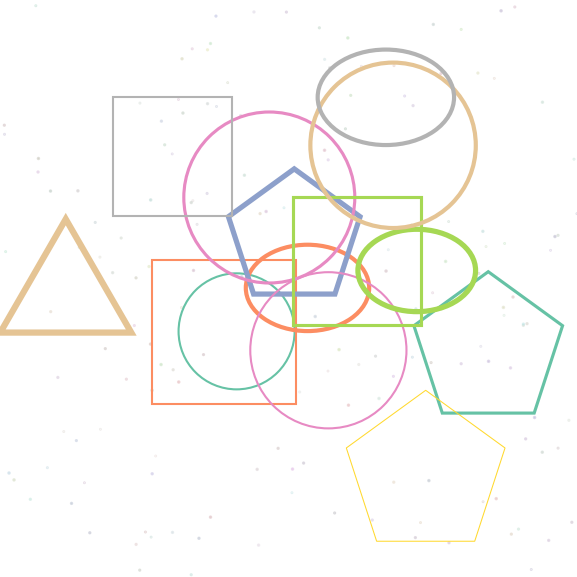[{"shape": "circle", "thickness": 1, "radius": 0.5, "center": [0.41, 0.425]}, {"shape": "pentagon", "thickness": 1.5, "radius": 0.68, "center": [0.845, 0.393]}, {"shape": "square", "thickness": 1, "radius": 0.62, "center": [0.388, 0.423]}, {"shape": "oval", "thickness": 2, "radius": 0.53, "center": [0.532, 0.501]}, {"shape": "pentagon", "thickness": 2.5, "radius": 0.6, "center": [0.51, 0.587]}, {"shape": "circle", "thickness": 1, "radius": 0.68, "center": [0.569, 0.393]}, {"shape": "circle", "thickness": 1.5, "radius": 0.74, "center": [0.466, 0.657]}, {"shape": "square", "thickness": 1.5, "radius": 0.55, "center": [0.618, 0.548]}, {"shape": "oval", "thickness": 2.5, "radius": 0.51, "center": [0.722, 0.531]}, {"shape": "pentagon", "thickness": 0.5, "radius": 0.72, "center": [0.737, 0.179]}, {"shape": "triangle", "thickness": 3, "radius": 0.65, "center": [0.114, 0.489]}, {"shape": "circle", "thickness": 2, "radius": 0.72, "center": [0.681, 0.748]}, {"shape": "oval", "thickness": 2, "radius": 0.59, "center": [0.668, 0.831]}, {"shape": "square", "thickness": 1, "radius": 0.52, "center": [0.299, 0.728]}]